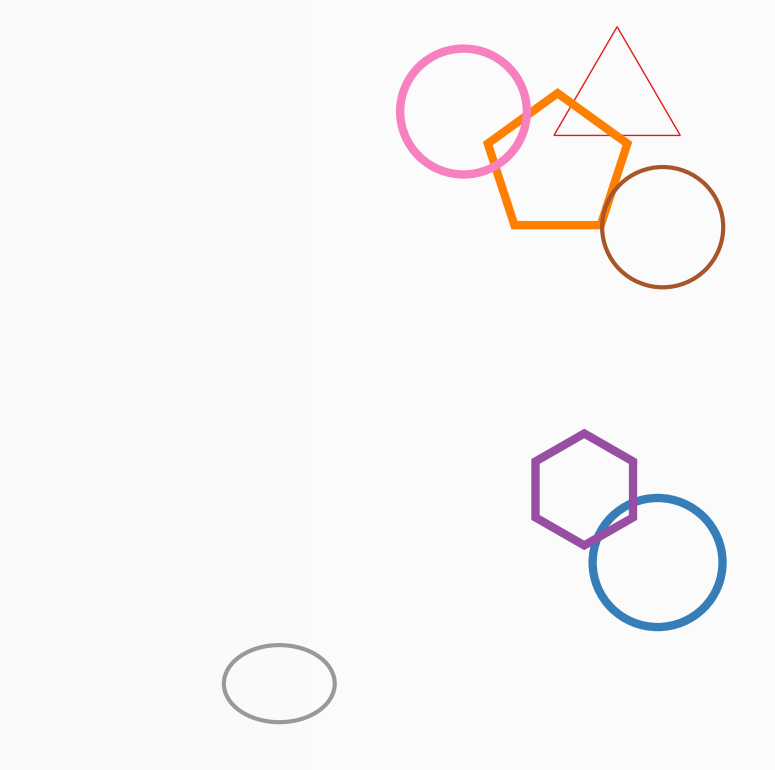[{"shape": "triangle", "thickness": 0.5, "radius": 0.47, "center": [0.796, 0.871]}, {"shape": "circle", "thickness": 3, "radius": 0.42, "center": [0.848, 0.269]}, {"shape": "hexagon", "thickness": 3, "radius": 0.36, "center": [0.754, 0.364]}, {"shape": "pentagon", "thickness": 3, "radius": 0.47, "center": [0.719, 0.784]}, {"shape": "circle", "thickness": 1.5, "radius": 0.39, "center": [0.855, 0.705]}, {"shape": "circle", "thickness": 3, "radius": 0.41, "center": [0.598, 0.855]}, {"shape": "oval", "thickness": 1.5, "radius": 0.36, "center": [0.36, 0.112]}]